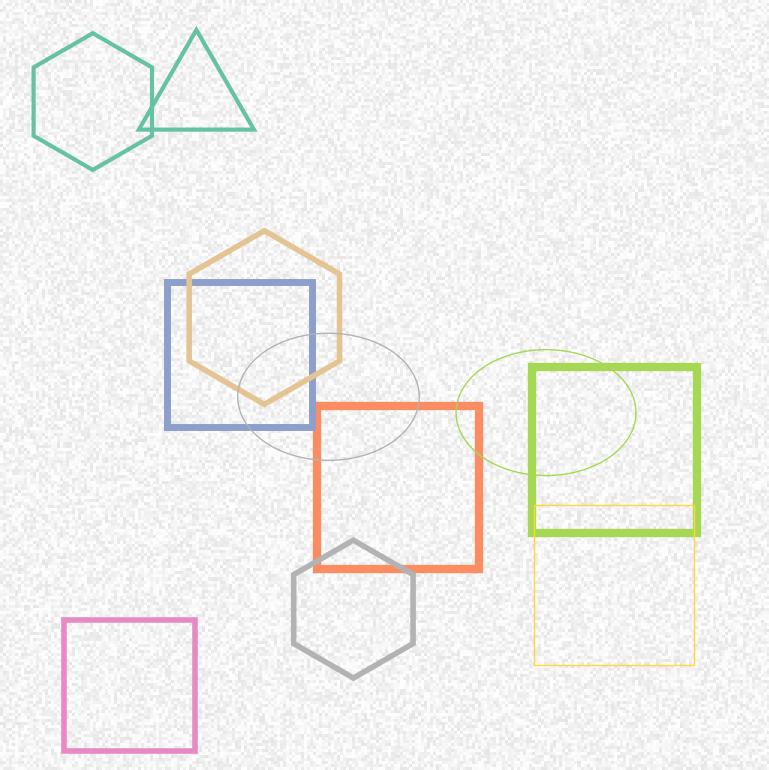[{"shape": "triangle", "thickness": 1.5, "radius": 0.43, "center": [0.255, 0.875]}, {"shape": "hexagon", "thickness": 1.5, "radius": 0.44, "center": [0.121, 0.868]}, {"shape": "square", "thickness": 3, "radius": 0.53, "center": [0.517, 0.367]}, {"shape": "square", "thickness": 2.5, "radius": 0.47, "center": [0.311, 0.539]}, {"shape": "square", "thickness": 2, "radius": 0.42, "center": [0.168, 0.11]}, {"shape": "oval", "thickness": 0.5, "radius": 0.58, "center": [0.709, 0.464]}, {"shape": "square", "thickness": 3, "radius": 0.54, "center": [0.798, 0.416]}, {"shape": "square", "thickness": 0.5, "radius": 0.52, "center": [0.797, 0.24]}, {"shape": "hexagon", "thickness": 2, "radius": 0.56, "center": [0.343, 0.588]}, {"shape": "oval", "thickness": 0.5, "radius": 0.59, "center": [0.427, 0.485]}, {"shape": "hexagon", "thickness": 2, "radius": 0.45, "center": [0.459, 0.209]}]